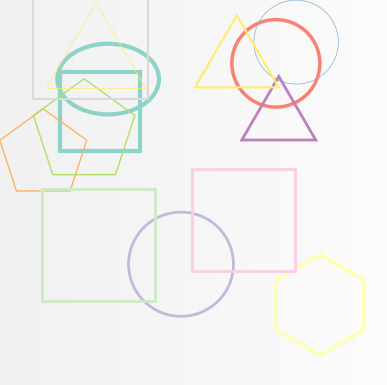[{"shape": "square", "thickness": 3, "radius": 0.51, "center": [0.258, 0.711]}, {"shape": "oval", "thickness": 3, "radius": 0.66, "center": [0.279, 0.795]}, {"shape": "hexagon", "thickness": 2.5, "radius": 0.65, "center": [0.826, 0.208]}, {"shape": "circle", "thickness": 2, "radius": 0.68, "center": [0.467, 0.314]}, {"shape": "circle", "thickness": 2.5, "radius": 0.57, "center": [0.712, 0.835]}, {"shape": "circle", "thickness": 0.5, "radius": 0.54, "center": [0.764, 0.891]}, {"shape": "pentagon", "thickness": 1, "radius": 0.59, "center": [0.112, 0.599]}, {"shape": "pentagon", "thickness": 1, "radius": 0.69, "center": [0.217, 0.658]}, {"shape": "square", "thickness": 2, "radius": 0.66, "center": [0.628, 0.428]}, {"shape": "square", "thickness": 1.5, "radius": 0.74, "center": [0.233, 0.891]}, {"shape": "triangle", "thickness": 2, "radius": 0.55, "center": [0.719, 0.691]}, {"shape": "square", "thickness": 2, "radius": 0.73, "center": [0.253, 0.363]}, {"shape": "triangle", "thickness": 1.5, "radius": 0.62, "center": [0.611, 0.835]}, {"shape": "triangle", "thickness": 0.5, "radius": 0.74, "center": [0.248, 0.844]}]